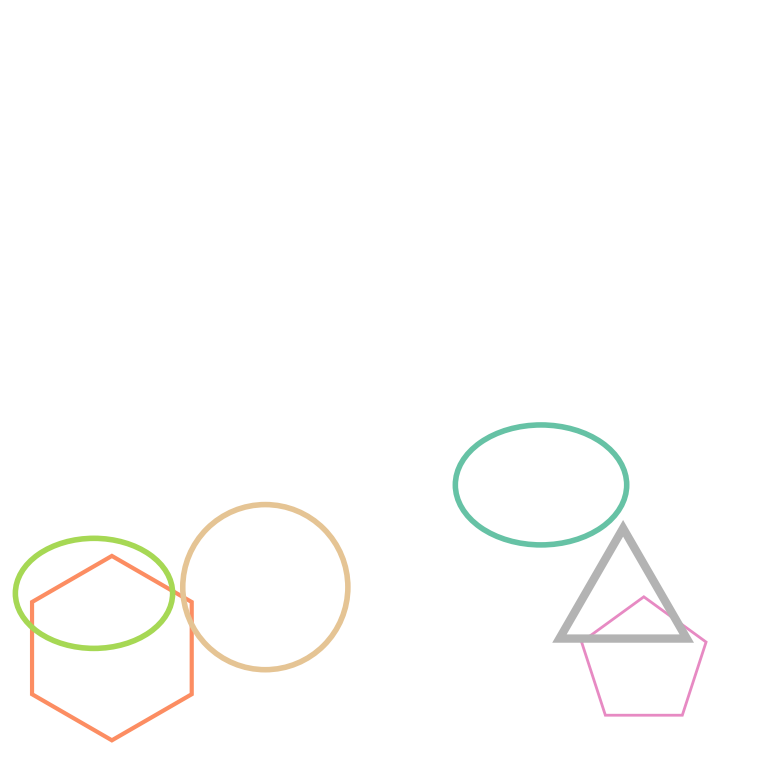[{"shape": "oval", "thickness": 2, "radius": 0.56, "center": [0.703, 0.37]}, {"shape": "hexagon", "thickness": 1.5, "radius": 0.6, "center": [0.145, 0.158]}, {"shape": "pentagon", "thickness": 1, "radius": 0.43, "center": [0.836, 0.14]}, {"shape": "oval", "thickness": 2, "radius": 0.51, "center": [0.122, 0.229]}, {"shape": "circle", "thickness": 2, "radius": 0.54, "center": [0.345, 0.237]}, {"shape": "triangle", "thickness": 3, "radius": 0.48, "center": [0.809, 0.218]}]